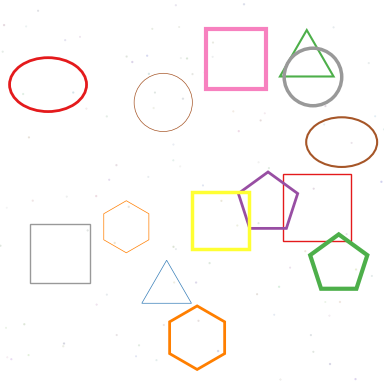[{"shape": "oval", "thickness": 2, "radius": 0.5, "center": [0.125, 0.78]}, {"shape": "square", "thickness": 1, "radius": 0.44, "center": [0.823, 0.461]}, {"shape": "triangle", "thickness": 0.5, "radius": 0.37, "center": [0.433, 0.25]}, {"shape": "pentagon", "thickness": 3, "radius": 0.39, "center": [0.88, 0.313]}, {"shape": "triangle", "thickness": 1.5, "radius": 0.4, "center": [0.797, 0.842]}, {"shape": "pentagon", "thickness": 2, "radius": 0.4, "center": [0.696, 0.472]}, {"shape": "hexagon", "thickness": 2, "radius": 0.41, "center": [0.512, 0.123]}, {"shape": "hexagon", "thickness": 0.5, "radius": 0.34, "center": [0.328, 0.411]}, {"shape": "square", "thickness": 2.5, "radius": 0.37, "center": [0.573, 0.427]}, {"shape": "circle", "thickness": 0.5, "radius": 0.38, "center": [0.424, 0.734]}, {"shape": "oval", "thickness": 1.5, "radius": 0.46, "center": [0.887, 0.631]}, {"shape": "square", "thickness": 3, "radius": 0.39, "center": [0.613, 0.846]}, {"shape": "circle", "thickness": 2.5, "radius": 0.37, "center": [0.813, 0.8]}, {"shape": "square", "thickness": 1, "radius": 0.39, "center": [0.156, 0.342]}]